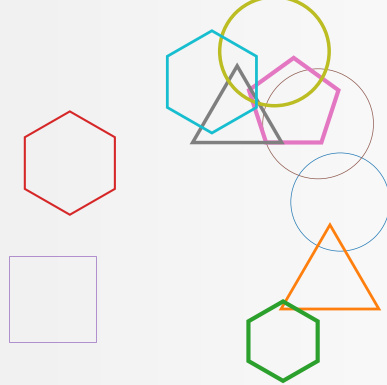[{"shape": "circle", "thickness": 0.5, "radius": 0.64, "center": [0.878, 0.475]}, {"shape": "triangle", "thickness": 2, "radius": 0.73, "center": [0.852, 0.27]}, {"shape": "hexagon", "thickness": 3, "radius": 0.52, "center": [0.73, 0.114]}, {"shape": "hexagon", "thickness": 1.5, "radius": 0.67, "center": [0.18, 0.576]}, {"shape": "square", "thickness": 0.5, "radius": 0.56, "center": [0.136, 0.223]}, {"shape": "circle", "thickness": 0.5, "radius": 0.71, "center": [0.821, 0.678]}, {"shape": "pentagon", "thickness": 3, "radius": 0.61, "center": [0.758, 0.728]}, {"shape": "triangle", "thickness": 2.5, "radius": 0.66, "center": [0.612, 0.696]}, {"shape": "circle", "thickness": 2.5, "radius": 0.71, "center": [0.708, 0.867]}, {"shape": "hexagon", "thickness": 2, "radius": 0.66, "center": [0.547, 0.787]}]